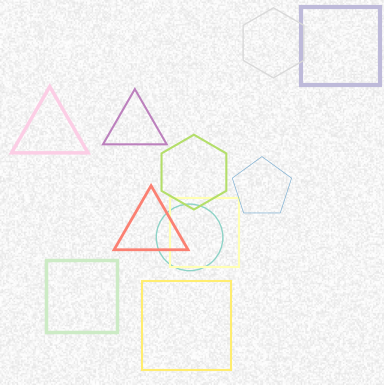[{"shape": "circle", "thickness": 1, "radius": 0.43, "center": [0.492, 0.383]}, {"shape": "square", "thickness": 1.5, "radius": 0.45, "center": [0.53, 0.395]}, {"shape": "square", "thickness": 3, "radius": 0.51, "center": [0.884, 0.881]}, {"shape": "triangle", "thickness": 2, "radius": 0.55, "center": [0.392, 0.407]}, {"shape": "pentagon", "thickness": 0.5, "radius": 0.4, "center": [0.68, 0.512]}, {"shape": "hexagon", "thickness": 1.5, "radius": 0.49, "center": [0.504, 0.553]}, {"shape": "triangle", "thickness": 2.5, "radius": 0.57, "center": [0.129, 0.66]}, {"shape": "hexagon", "thickness": 1, "radius": 0.45, "center": [0.71, 0.889]}, {"shape": "triangle", "thickness": 1.5, "radius": 0.48, "center": [0.35, 0.673]}, {"shape": "square", "thickness": 2.5, "radius": 0.47, "center": [0.212, 0.232]}, {"shape": "square", "thickness": 1.5, "radius": 0.58, "center": [0.483, 0.155]}]